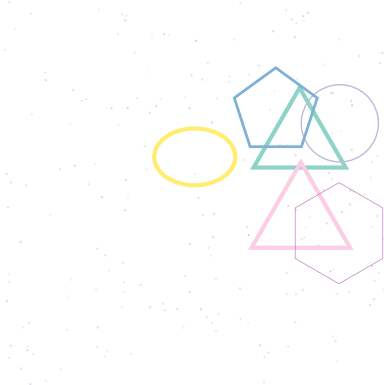[{"shape": "triangle", "thickness": 3, "radius": 0.69, "center": [0.778, 0.634]}, {"shape": "circle", "thickness": 1, "radius": 0.5, "center": [0.883, 0.68]}, {"shape": "pentagon", "thickness": 2, "radius": 0.57, "center": [0.716, 0.711]}, {"shape": "triangle", "thickness": 3, "radius": 0.74, "center": [0.781, 0.43]}, {"shape": "hexagon", "thickness": 0.5, "radius": 0.66, "center": [0.88, 0.394]}, {"shape": "oval", "thickness": 3, "radius": 0.53, "center": [0.506, 0.593]}]